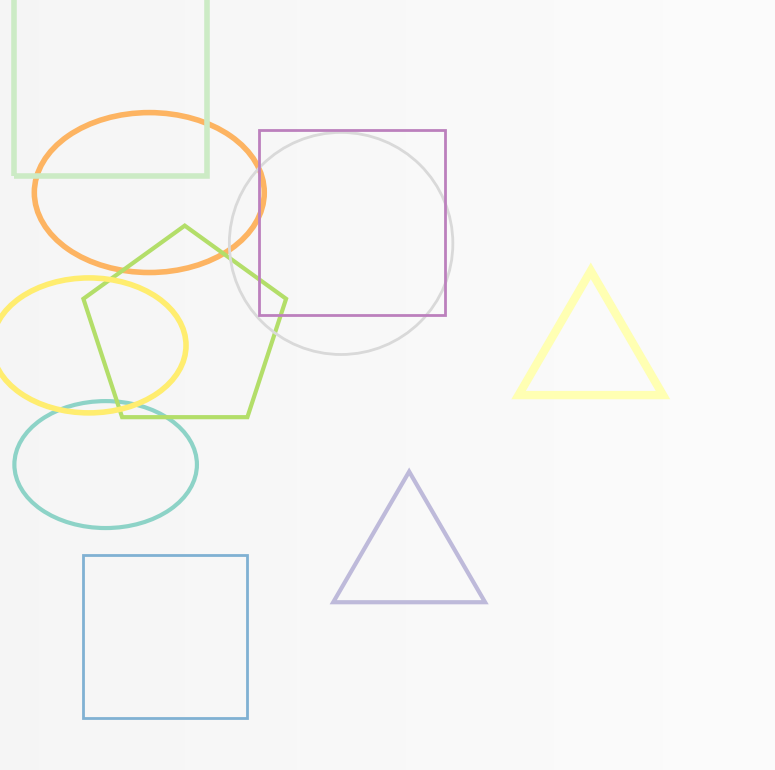[{"shape": "oval", "thickness": 1.5, "radius": 0.59, "center": [0.136, 0.397]}, {"shape": "triangle", "thickness": 3, "radius": 0.54, "center": [0.762, 0.541]}, {"shape": "triangle", "thickness": 1.5, "radius": 0.57, "center": [0.528, 0.274]}, {"shape": "square", "thickness": 1, "radius": 0.53, "center": [0.213, 0.173]}, {"shape": "oval", "thickness": 2, "radius": 0.74, "center": [0.193, 0.75]}, {"shape": "pentagon", "thickness": 1.5, "radius": 0.69, "center": [0.238, 0.569]}, {"shape": "circle", "thickness": 1, "radius": 0.72, "center": [0.44, 0.684]}, {"shape": "square", "thickness": 1, "radius": 0.6, "center": [0.454, 0.711]}, {"shape": "square", "thickness": 2, "radius": 0.62, "center": [0.142, 0.896]}, {"shape": "oval", "thickness": 2, "radius": 0.63, "center": [0.115, 0.551]}]